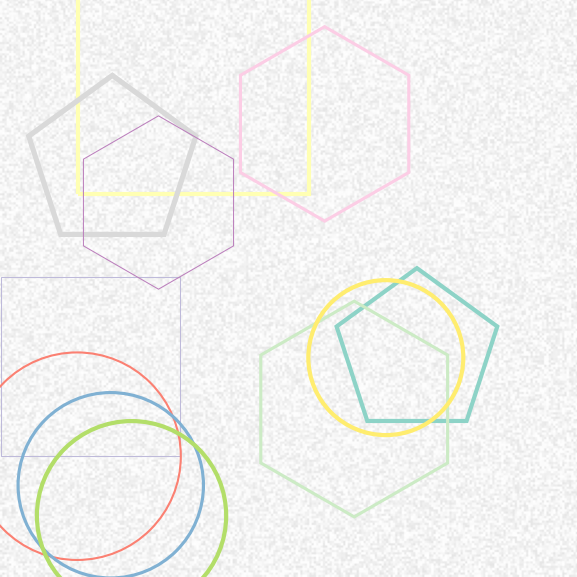[{"shape": "pentagon", "thickness": 2, "radius": 0.73, "center": [0.722, 0.389]}, {"shape": "square", "thickness": 2, "radius": 1.0, "center": [0.336, 0.862]}, {"shape": "square", "thickness": 0.5, "radius": 0.77, "center": [0.157, 0.365]}, {"shape": "circle", "thickness": 1, "radius": 0.9, "center": [0.133, 0.209]}, {"shape": "circle", "thickness": 1.5, "radius": 0.8, "center": [0.192, 0.159]}, {"shape": "circle", "thickness": 2, "radius": 0.82, "center": [0.228, 0.106]}, {"shape": "hexagon", "thickness": 1.5, "radius": 0.84, "center": [0.562, 0.785]}, {"shape": "pentagon", "thickness": 2.5, "radius": 0.76, "center": [0.195, 0.716]}, {"shape": "hexagon", "thickness": 0.5, "radius": 0.75, "center": [0.274, 0.648]}, {"shape": "hexagon", "thickness": 1.5, "radius": 0.93, "center": [0.613, 0.291]}, {"shape": "circle", "thickness": 2, "radius": 0.67, "center": [0.668, 0.38]}]